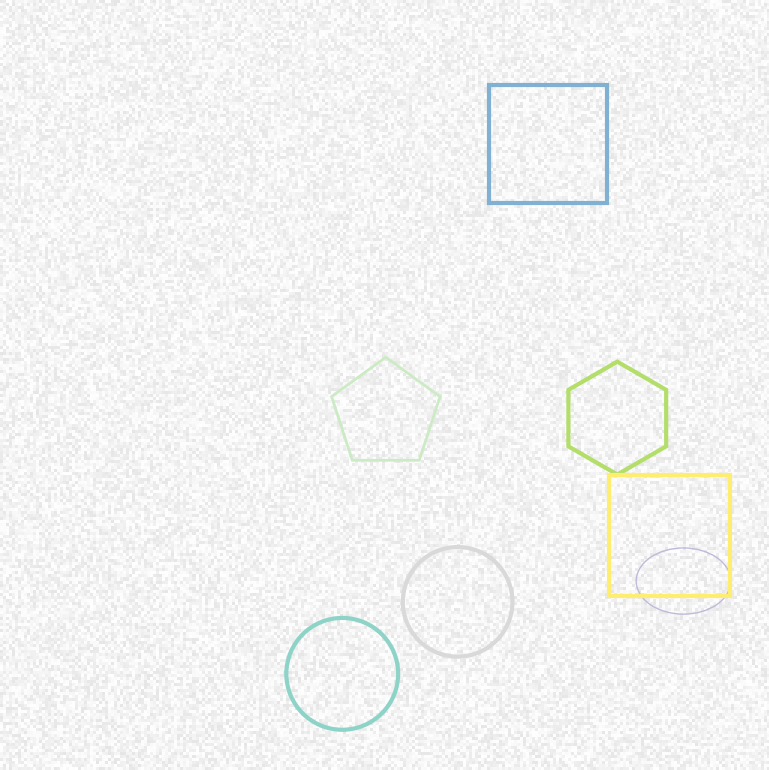[{"shape": "circle", "thickness": 1.5, "radius": 0.36, "center": [0.444, 0.125]}, {"shape": "oval", "thickness": 0.5, "radius": 0.31, "center": [0.888, 0.245]}, {"shape": "square", "thickness": 1.5, "radius": 0.38, "center": [0.712, 0.813]}, {"shape": "hexagon", "thickness": 1.5, "radius": 0.37, "center": [0.802, 0.457]}, {"shape": "circle", "thickness": 1.5, "radius": 0.36, "center": [0.594, 0.218]}, {"shape": "pentagon", "thickness": 1, "radius": 0.37, "center": [0.501, 0.462]}, {"shape": "square", "thickness": 1.5, "radius": 0.39, "center": [0.869, 0.305]}]